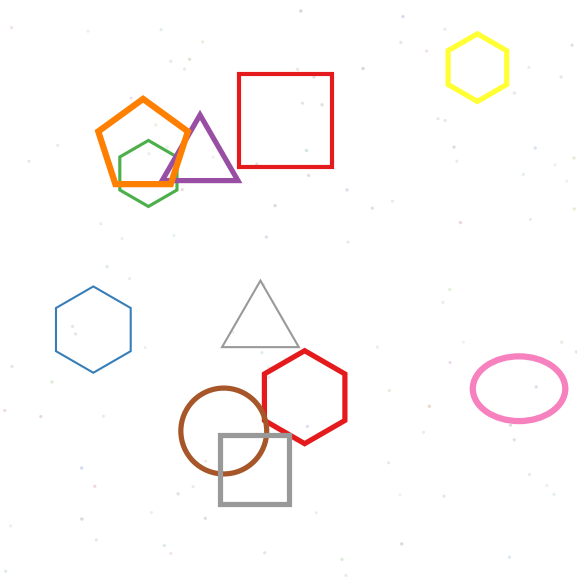[{"shape": "hexagon", "thickness": 2.5, "radius": 0.4, "center": [0.528, 0.311]}, {"shape": "square", "thickness": 2, "radius": 0.4, "center": [0.494, 0.791]}, {"shape": "hexagon", "thickness": 1, "radius": 0.37, "center": [0.162, 0.428]}, {"shape": "hexagon", "thickness": 1.5, "radius": 0.29, "center": [0.257, 0.699]}, {"shape": "triangle", "thickness": 2.5, "radius": 0.38, "center": [0.346, 0.724]}, {"shape": "pentagon", "thickness": 3, "radius": 0.41, "center": [0.248, 0.746]}, {"shape": "hexagon", "thickness": 2.5, "radius": 0.29, "center": [0.827, 0.882]}, {"shape": "circle", "thickness": 2.5, "radius": 0.37, "center": [0.387, 0.253]}, {"shape": "oval", "thickness": 3, "radius": 0.4, "center": [0.899, 0.326]}, {"shape": "square", "thickness": 2.5, "radius": 0.3, "center": [0.44, 0.186]}, {"shape": "triangle", "thickness": 1, "radius": 0.38, "center": [0.451, 0.436]}]